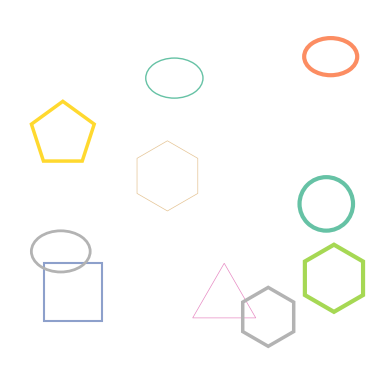[{"shape": "circle", "thickness": 3, "radius": 0.35, "center": [0.847, 0.47]}, {"shape": "oval", "thickness": 1, "radius": 0.37, "center": [0.453, 0.797]}, {"shape": "oval", "thickness": 3, "radius": 0.34, "center": [0.859, 0.853]}, {"shape": "square", "thickness": 1.5, "radius": 0.38, "center": [0.189, 0.241]}, {"shape": "triangle", "thickness": 0.5, "radius": 0.47, "center": [0.582, 0.222]}, {"shape": "hexagon", "thickness": 3, "radius": 0.44, "center": [0.867, 0.277]}, {"shape": "pentagon", "thickness": 2.5, "radius": 0.43, "center": [0.163, 0.651]}, {"shape": "hexagon", "thickness": 0.5, "radius": 0.46, "center": [0.435, 0.543]}, {"shape": "hexagon", "thickness": 2.5, "radius": 0.38, "center": [0.697, 0.177]}, {"shape": "oval", "thickness": 2, "radius": 0.38, "center": [0.158, 0.347]}]